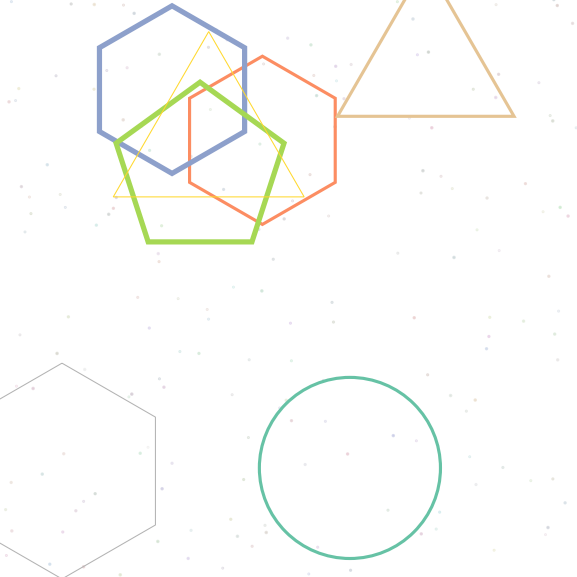[{"shape": "circle", "thickness": 1.5, "radius": 0.78, "center": [0.606, 0.189]}, {"shape": "hexagon", "thickness": 1.5, "radius": 0.73, "center": [0.454, 0.756]}, {"shape": "hexagon", "thickness": 2.5, "radius": 0.73, "center": [0.298, 0.844]}, {"shape": "pentagon", "thickness": 2.5, "radius": 0.76, "center": [0.346, 0.704]}, {"shape": "triangle", "thickness": 0.5, "radius": 0.95, "center": [0.361, 0.754]}, {"shape": "triangle", "thickness": 1.5, "radius": 0.88, "center": [0.737, 0.886]}, {"shape": "hexagon", "thickness": 0.5, "radius": 0.93, "center": [0.107, 0.183]}]